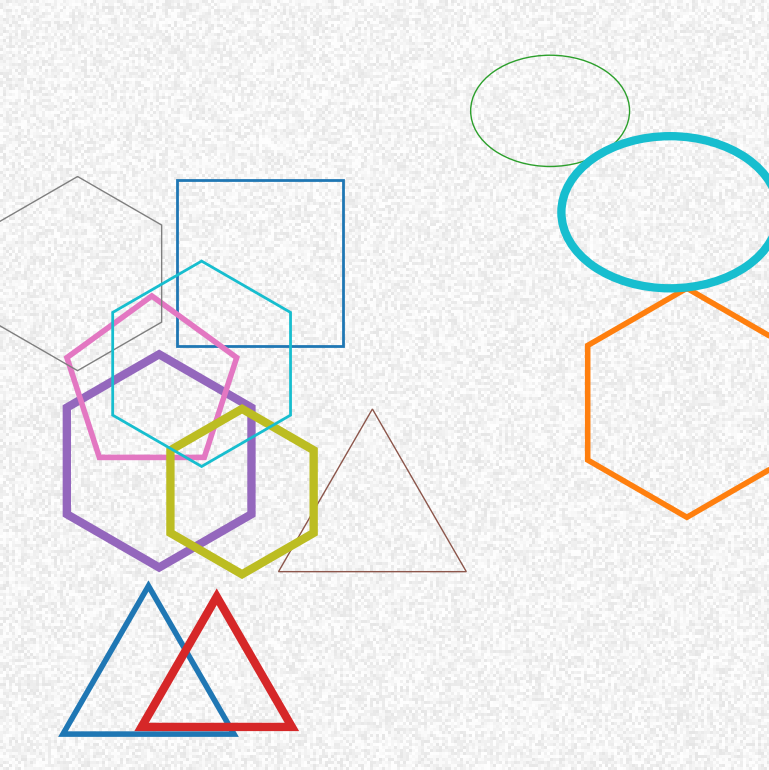[{"shape": "triangle", "thickness": 2, "radius": 0.64, "center": [0.193, 0.111]}, {"shape": "square", "thickness": 1, "radius": 0.54, "center": [0.338, 0.659]}, {"shape": "hexagon", "thickness": 2, "radius": 0.74, "center": [0.892, 0.477]}, {"shape": "oval", "thickness": 0.5, "radius": 0.52, "center": [0.714, 0.856]}, {"shape": "triangle", "thickness": 3, "radius": 0.56, "center": [0.281, 0.112]}, {"shape": "hexagon", "thickness": 3, "radius": 0.69, "center": [0.207, 0.401]}, {"shape": "triangle", "thickness": 0.5, "radius": 0.7, "center": [0.484, 0.328]}, {"shape": "pentagon", "thickness": 2, "radius": 0.58, "center": [0.197, 0.5]}, {"shape": "hexagon", "thickness": 0.5, "radius": 0.63, "center": [0.101, 0.645]}, {"shape": "hexagon", "thickness": 3, "radius": 0.54, "center": [0.314, 0.362]}, {"shape": "oval", "thickness": 3, "radius": 0.71, "center": [0.87, 0.724]}, {"shape": "hexagon", "thickness": 1, "radius": 0.67, "center": [0.262, 0.528]}]